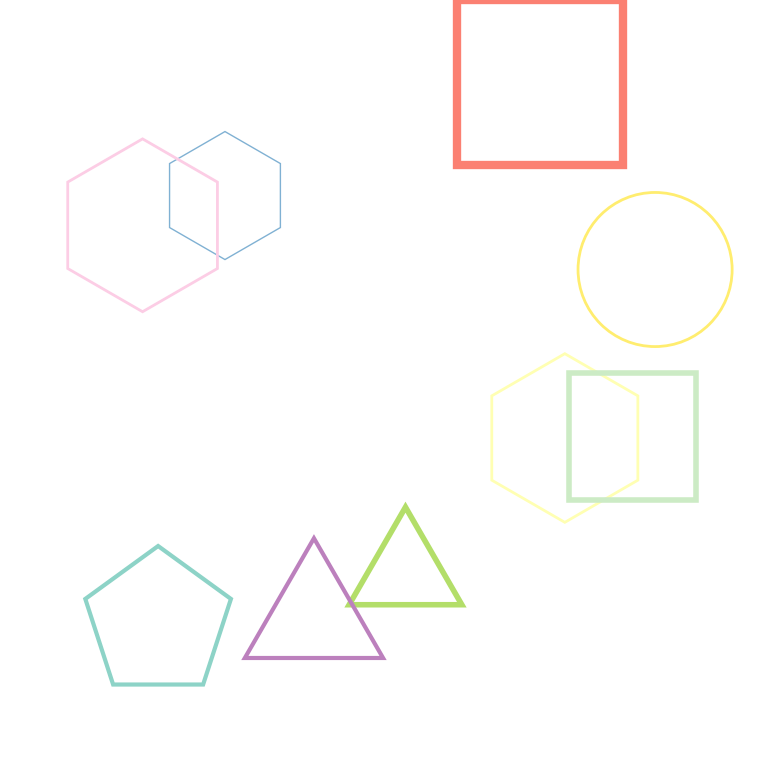[{"shape": "pentagon", "thickness": 1.5, "radius": 0.5, "center": [0.205, 0.191]}, {"shape": "hexagon", "thickness": 1, "radius": 0.55, "center": [0.734, 0.431]}, {"shape": "square", "thickness": 3, "radius": 0.54, "center": [0.701, 0.893]}, {"shape": "hexagon", "thickness": 0.5, "radius": 0.42, "center": [0.292, 0.746]}, {"shape": "triangle", "thickness": 2, "radius": 0.42, "center": [0.527, 0.257]}, {"shape": "hexagon", "thickness": 1, "radius": 0.56, "center": [0.185, 0.707]}, {"shape": "triangle", "thickness": 1.5, "radius": 0.52, "center": [0.408, 0.197]}, {"shape": "square", "thickness": 2, "radius": 0.41, "center": [0.821, 0.433]}, {"shape": "circle", "thickness": 1, "radius": 0.5, "center": [0.851, 0.65]}]